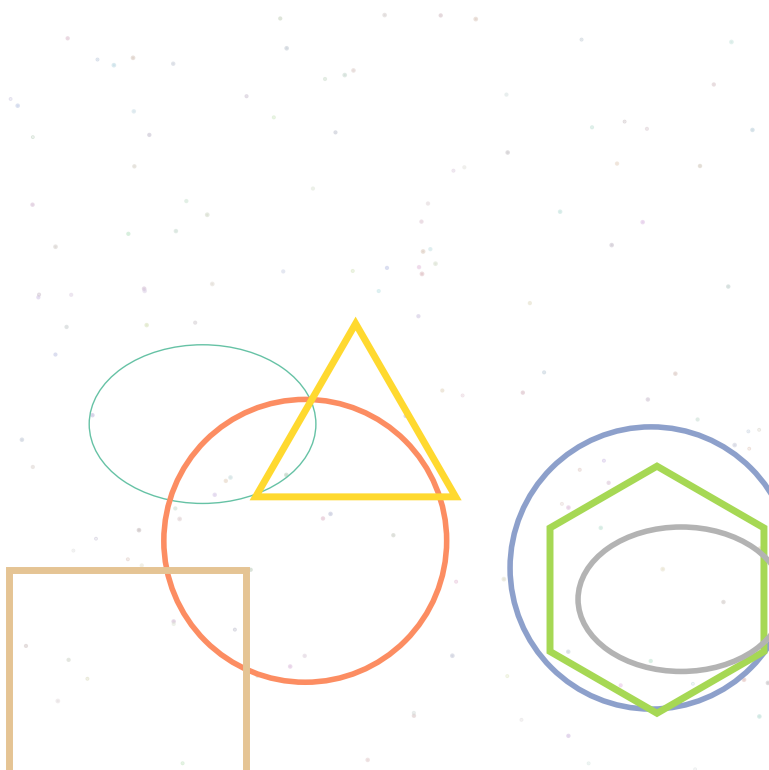[{"shape": "oval", "thickness": 0.5, "radius": 0.74, "center": [0.263, 0.449]}, {"shape": "circle", "thickness": 2, "radius": 0.92, "center": [0.396, 0.298]}, {"shape": "circle", "thickness": 2, "radius": 0.92, "center": [0.846, 0.262]}, {"shape": "hexagon", "thickness": 2.5, "radius": 0.8, "center": [0.853, 0.234]}, {"shape": "triangle", "thickness": 2.5, "radius": 0.75, "center": [0.462, 0.43]}, {"shape": "square", "thickness": 2.5, "radius": 0.77, "center": [0.166, 0.106]}, {"shape": "oval", "thickness": 2, "radius": 0.67, "center": [0.885, 0.222]}]